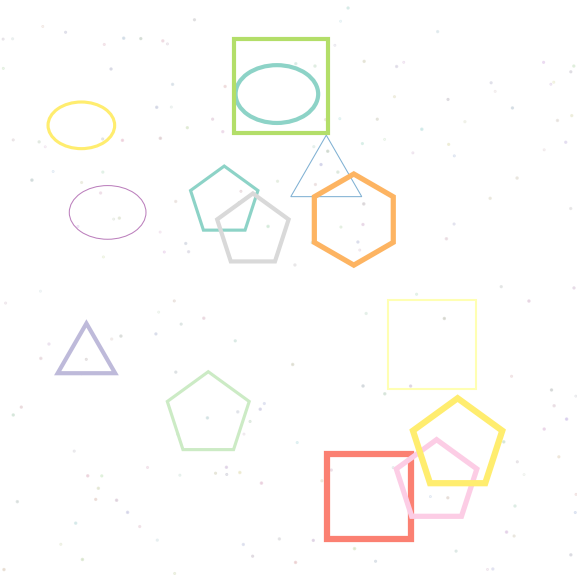[{"shape": "pentagon", "thickness": 1.5, "radius": 0.31, "center": [0.388, 0.65]}, {"shape": "oval", "thickness": 2, "radius": 0.36, "center": [0.479, 0.836]}, {"shape": "square", "thickness": 1, "radius": 0.38, "center": [0.748, 0.402]}, {"shape": "triangle", "thickness": 2, "radius": 0.29, "center": [0.15, 0.382]}, {"shape": "square", "thickness": 3, "radius": 0.37, "center": [0.639, 0.14]}, {"shape": "triangle", "thickness": 0.5, "radius": 0.35, "center": [0.565, 0.694]}, {"shape": "hexagon", "thickness": 2.5, "radius": 0.39, "center": [0.613, 0.619]}, {"shape": "square", "thickness": 2, "radius": 0.41, "center": [0.487, 0.851]}, {"shape": "pentagon", "thickness": 2.5, "radius": 0.37, "center": [0.756, 0.164]}, {"shape": "pentagon", "thickness": 2, "radius": 0.33, "center": [0.438, 0.599]}, {"shape": "oval", "thickness": 0.5, "radius": 0.33, "center": [0.186, 0.631]}, {"shape": "pentagon", "thickness": 1.5, "radius": 0.37, "center": [0.361, 0.281]}, {"shape": "pentagon", "thickness": 3, "radius": 0.41, "center": [0.792, 0.228]}, {"shape": "oval", "thickness": 1.5, "radius": 0.29, "center": [0.141, 0.782]}]